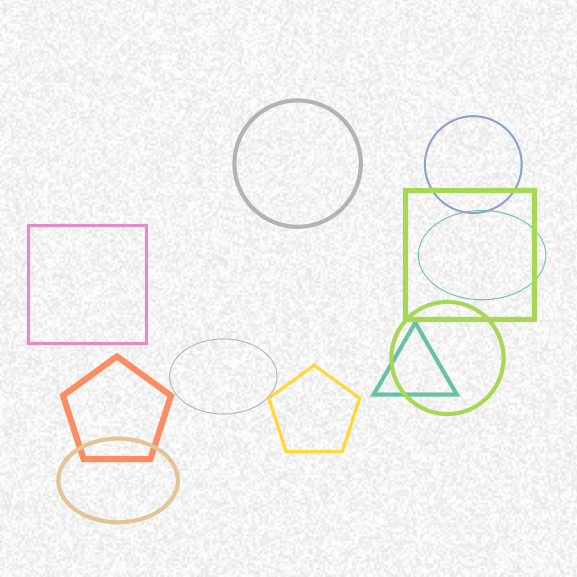[{"shape": "triangle", "thickness": 2, "radius": 0.42, "center": [0.719, 0.357]}, {"shape": "oval", "thickness": 0.5, "radius": 0.55, "center": [0.835, 0.557]}, {"shape": "pentagon", "thickness": 3, "radius": 0.49, "center": [0.203, 0.284]}, {"shape": "circle", "thickness": 1, "radius": 0.42, "center": [0.82, 0.714]}, {"shape": "square", "thickness": 1.5, "radius": 0.51, "center": [0.151, 0.508]}, {"shape": "square", "thickness": 2.5, "radius": 0.56, "center": [0.813, 0.559]}, {"shape": "circle", "thickness": 2, "radius": 0.49, "center": [0.775, 0.379]}, {"shape": "pentagon", "thickness": 1.5, "radius": 0.41, "center": [0.544, 0.284]}, {"shape": "oval", "thickness": 2, "radius": 0.52, "center": [0.205, 0.167]}, {"shape": "circle", "thickness": 2, "radius": 0.55, "center": [0.515, 0.716]}, {"shape": "oval", "thickness": 0.5, "radius": 0.46, "center": [0.387, 0.347]}]